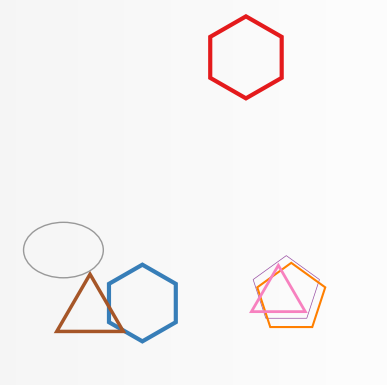[{"shape": "hexagon", "thickness": 3, "radius": 0.53, "center": [0.635, 0.851]}, {"shape": "hexagon", "thickness": 3, "radius": 0.5, "center": [0.367, 0.213]}, {"shape": "pentagon", "thickness": 0.5, "radius": 0.45, "center": [0.739, 0.246]}, {"shape": "pentagon", "thickness": 1.5, "radius": 0.46, "center": [0.752, 0.225]}, {"shape": "triangle", "thickness": 2.5, "radius": 0.5, "center": [0.232, 0.189]}, {"shape": "triangle", "thickness": 2, "radius": 0.4, "center": [0.718, 0.231]}, {"shape": "oval", "thickness": 1, "radius": 0.51, "center": [0.164, 0.351]}]